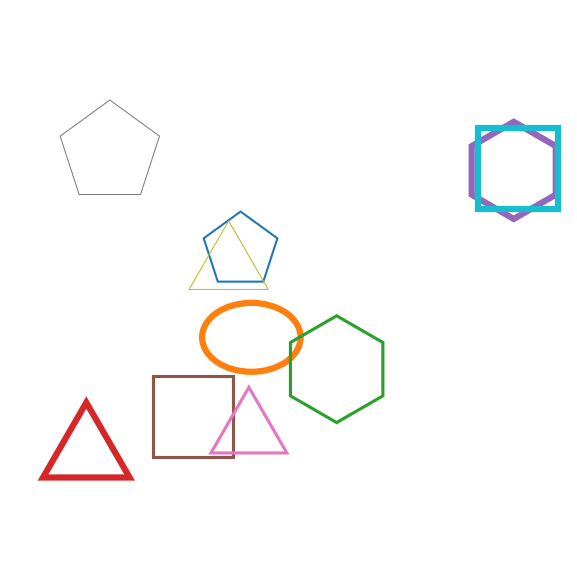[{"shape": "pentagon", "thickness": 1, "radius": 0.34, "center": [0.417, 0.566]}, {"shape": "oval", "thickness": 3, "radius": 0.43, "center": [0.435, 0.415]}, {"shape": "hexagon", "thickness": 1.5, "radius": 0.46, "center": [0.583, 0.36]}, {"shape": "triangle", "thickness": 3, "radius": 0.43, "center": [0.149, 0.216]}, {"shape": "hexagon", "thickness": 3, "radius": 0.42, "center": [0.89, 0.704]}, {"shape": "square", "thickness": 1.5, "radius": 0.35, "center": [0.335, 0.278]}, {"shape": "triangle", "thickness": 1.5, "radius": 0.38, "center": [0.431, 0.253]}, {"shape": "pentagon", "thickness": 0.5, "radius": 0.45, "center": [0.19, 0.735]}, {"shape": "triangle", "thickness": 0.5, "radius": 0.4, "center": [0.396, 0.537]}, {"shape": "square", "thickness": 3, "radius": 0.35, "center": [0.897, 0.708]}]